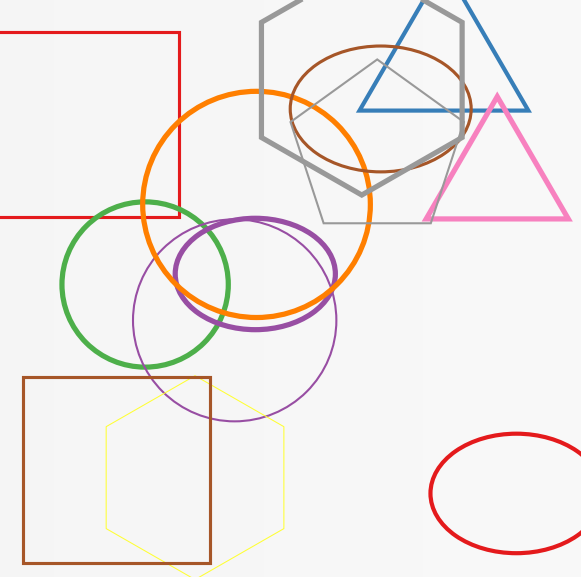[{"shape": "oval", "thickness": 2, "radius": 0.74, "center": [0.888, 0.145]}, {"shape": "square", "thickness": 1.5, "radius": 0.8, "center": [0.147, 0.784]}, {"shape": "triangle", "thickness": 2, "radius": 0.84, "center": [0.764, 0.892]}, {"shape": "circle", "thickness": 2.5, "radius": 0.72, "center": [0.25, 0.507]}, {"shape": "oval", "thickness": 2.5, "radius": 0.69, "center": [0.439, 0.525]}, {"shape": "circle", "thickness": 1, "radius": 0.87, "center": [0.404, 0.444]}, {"shape": "circle", "thickness": 2.5, "radius": 0.98, "center": [0.441, 0.645]}, {"shape": "hexagon", "thickness": 0.5, "radius": 0.88, "center": [0.336, 0.172]}, {"shape": "oval", "thickness": 1.5, "radius": 0.78, "center": [0.655, 0.81]}, {"shape": "square", "thickness": 1.5, "radius": 0.81, "center": [0.2, 0.185]}, {"shape": "triangle", "thickness": 2.5, "radius": 0.71, "center": [0.855, 0.691]}, {"shape": "hexagon", "thickness": 2.5, "radius": 1.0, "center": [0.622, 0.861]}, {"shape": "pentagon", "thickness": 1, "radius": 0.78, "center": [0.649, 0.739]}]